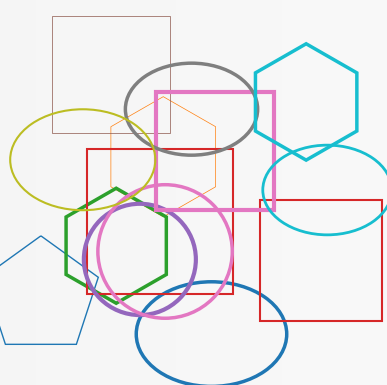[{"shape": "oval", "thickness": 2.5, "radius": 0.97, "center": [0.546, 0.132]}, {"shape": "pentagon", "thickness": 1, "radius": 0.78, "center": [0.106, 0.232]}, {"shape": "hexagon", "thickness": 0.5, "radius": 0.78, "center": [0.421, 0.593]}, {"shape": "hexagon", "thickness": 2.5, "radius": 0.75, "center": [0.3, 0.362]}, {"shape": "square", "thickness": 1.5, "radius": 0.79, "center": [0.829, 0.323]}, {"shape": "square", "thickness": 1.5, "radius": 0.94, "center": [0.412, 0.424]}, {"shape": "circle", "thickness": 3, "radius": 0.72, "center": [0.361, 0.326]}, {"shape": "square", "thickness": 0.5, "radius": 0.76, "center": [0.286, 0.807]}, {"shape": "square", "thickness": 3, "radius": 0.76, "center": [0.554, 0.608]}, {"shape": "circle", "thickness": 2.5, "radius": 0.87, "center": [0.426, 0.347]}, {"shape": "oval", "thickness": 2.5, "radius": 0.85, "center": [0.494, 0.716]}, {"shape": "oval", "thickness": 1.5, "radius": 0.94, "center": [0.214, 0.585]}, {"shape": "hexagon", "thickness": 2.5, "radius": 0.76, "center": [0.79, 0.735]}, {"shape": "oval", "thickness": 2, "radius": 0.83, "center": [0.845, 0.506]}]